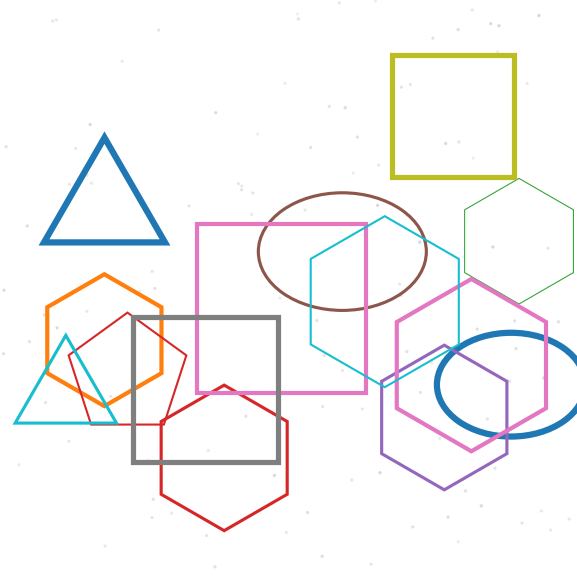[{"shape": "triangle", "thickness": 3, "radius": 0.6, "center": [0.181, 0.64]}, {"shape": "oval", "thickness": 3, "radius": 0.64, "center": [0.885, 0.333]}, {"shape": "hexagon", "thickness": 2, "radius": 0.57, "center": [0.181, 0.41]}, {"shape": "hexagon", "thickness": 0.5, "radius": 0.54, "center": [0.899, 0.581]}, {"shape": "hexagon", "thickness": 1.5, "radius": 0.63, "center": [0.388, 0.206]}, {"shape": "pentagon", "thickness": 1, "radius": 0.54, "center": [0.221, 0.351]}, {"shape": "hexagon", "thickness": 1.5, "radius": 0.63, "center": [0.769, 0.276]}, {"shape": "oval", "thickness": 1.5, "radius": 0.73, "center": [0.593, 0.563]}, {"shape": "hexagon", "thickness": 2, "radius": 0.75, "center": [0.816, 0.367]}, {"shape": "square", "thickness": 2, "radius": 0.73, "center": [0.488, 0.465]}, {"shape": "square", "thickness": 2.5, "radius": 0.63, "center": [0.356, 0.324]}, {"shape": "square", "thickness": 2.5, "radius": 0.53, "center": [0.785, 0.798]}, {"shape": "triangle", "thickness": 1.5, "radius": 0.51, "center": [0.114, 0.317]}, {"shape": "hexagon", "thickness": 1, "radius": 0.74, "center": [0.666, 0.477]}]